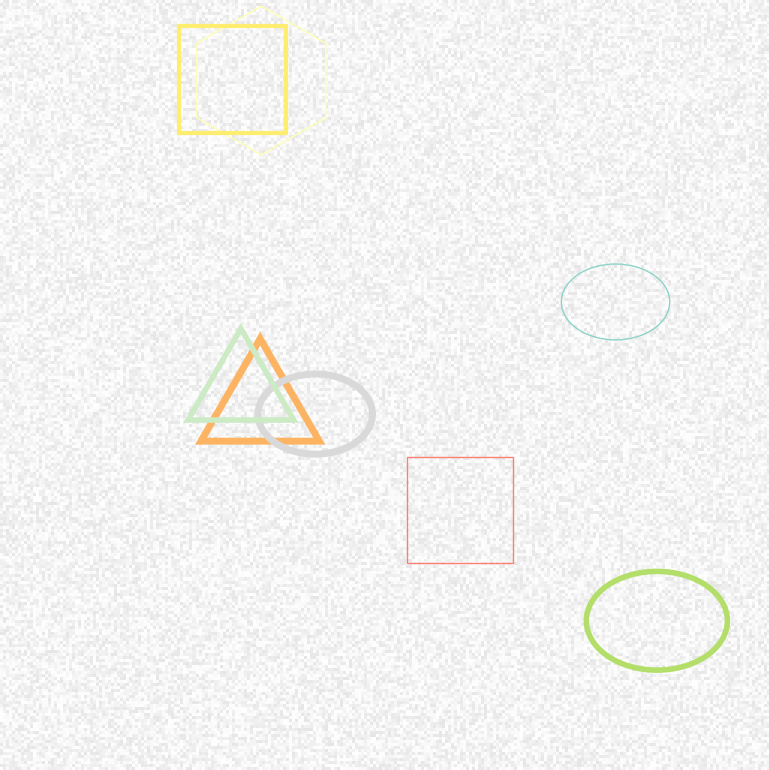[{"shape": "oval", "thickness": 0.5, "radius": 0.35, "center": [0.799, 0.608]}, {"shape": "hexagon", "thickness": 0.5, "radius": 0.48, "center": [0.339, 0.895]}, {"shape": "square", "thickness": 0.5, "radius": 0.34, "center": [0.597, 0.337]}, {"shape": "triangle", "thickness": 2.5, "radius": 0.44, "center": [0.338, 0.471]}, {"shape": "oval", "thickness": 2, "radius": 0.46, "center": [0.853, 0.194]}, {"shape": "oval", "thickness": 2.5, "radius": 0.37, "center": [0.409, 0.462]}, {"shape": "triangle", "thickness": 2, "radius": 0.4, "center": [0.313, 0.494]}, {"shape": "square", "thickness": 1.5, "radius": 0.35, "center": [0.302, 0.897]}]